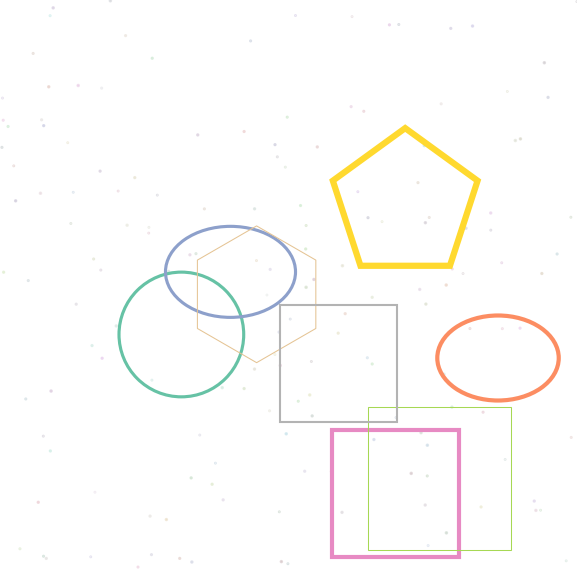[{"shape": "circle", "thickness": 1.5, "radius": 0.54, "center": [0.314, 0.42]}, {"shape": "oval", "thickness": 2, "radius": 0.53, "center": [0.862, 0.379]}, {"shape": "oval", "thickness": 1.5, "radius": 0.56, "center": [0.399, 0.528]}, {"shape": "square", "thickness": 2, "radius": 0.55, "center": [0.685, 0.145]}, {"shape": "square", "thickness": 0.5, "radius": 0.62, "center": [0.761, 0.171]}, {"shape": "pentagon", "thickness": 3, "radius": 0.66, "center": [0.702, 0.646]}, {"shape": "hexagon", "thickness": 0.5, "radius": 0.59, "center": [0.444, 0.49]}, {"shape": "square", "thickness": 1, "radius": 0.51, "center": [0.586, 0.37]}]